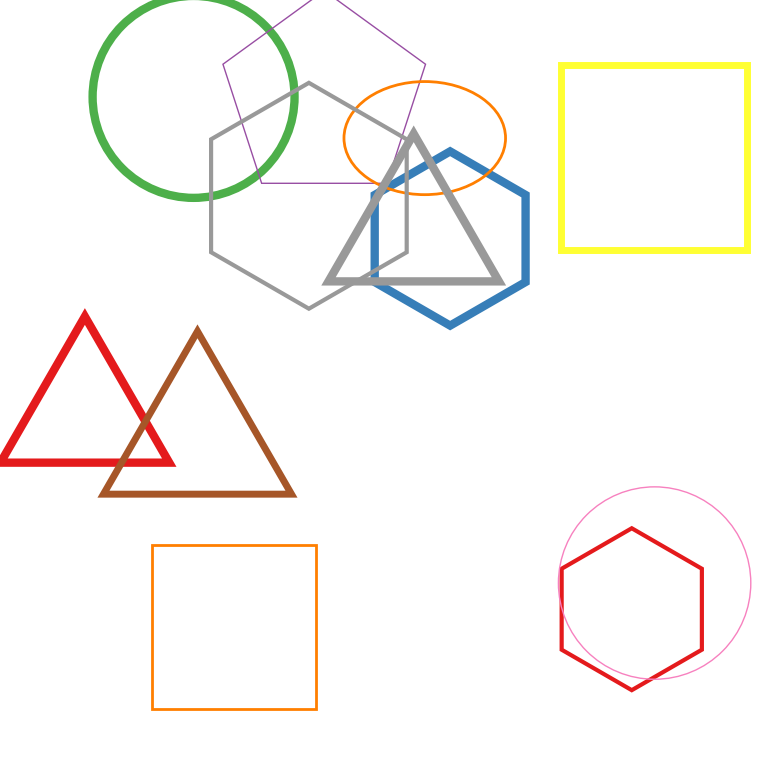[{"shape": "triangle", "thickness": 3, "radius": 0.63, "center": [0.11, 0.462]}, {"shape": "hexagon", "thickness": 1.5, "radius": 0.53, "center": [0.82, 0.209]}, {"shape": "hexagon", "thickness": 3, "radius": 0.57, "center": [0.585, 0.69]}, {"shape": "circle", "thickness": 3, "radius": 0.66, "center": [0.251, 0.874]}, {"shape": "pentagon", "thickness": 0.5, "radius": 0.69, "center": [0.421, 0.874]}, {"shape": "square", "thickness": 1, "radius": 0.53, "center": [0.304, 0.185]}, {"shape": "oval", "thickness": 1, "radius": 0.52, "center": [0.552, 0.821]}, {"shape": "square", "thickness": 2.5, "radius": 0.6, "center": [0.849, 0.796]}, {"shape": "triangle", "thickness": 2.5, "radius": 0.7, "center": [0.256, 0.429]}, {"shape": "circle", "thickness": 0.5, "radius": 0.62, "center": [0.85, 0.243]}, {"shape": "triangle", "thickness": 3, "radius": 0.64, "center": [0.537, 0.698]}, {"shape": "hexagon", "thickness": 1.5, "radius": 0.73, "center": [0.401, 0.746]}]